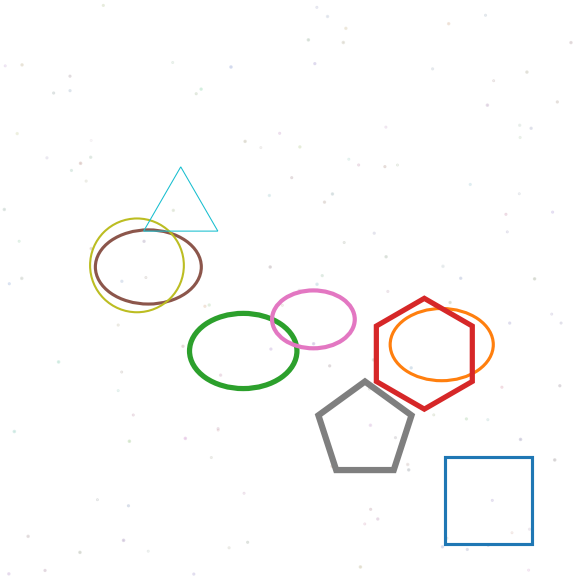[{"shape": "square", "thickness": 1.5, "radius": 0.38, "center": [0.846, 0.133]}, {"shape": "oval", "thickness": 1.5, "radius": 0.45, "center": [0.765, 0.402]}, {"shape": "oval", "thickness": 2.5, "radius": 0.47, "center": [0.421, 0.391]}, {"shape": "hexagon", "thickness": 2.5, "radius": 0.48, "center": [0.735, 0.387]}, {"shape": "oval", "thickness": 1.5, "radius": 0.46, "center": [0.257, 0.537]}, {"shape": "oval", "thickness": 2, "radius": 0.36, "center": [0.543, 0.446]}, {"shape": "pentagon", "thickness": 3, "radius": 0.42, "center": [0.632, 0.254]}, {"shape": "circle", "thickness": 1, "radius": 0.41, "center": [0.237, 0.54]}, {"shape": "triangle", "thickness": 0.5, "radius": 0.37, "center": [0.313, 0.636]}]